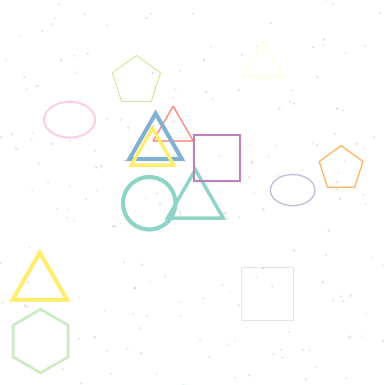[{"shape": "circle", "thickness": 3, "radius": 0.34, "center": [0.388, 0.472]}, {"shape": "triangle", "thickness": 2.5, "radius": 0.42, "center": [0.507, 0.475]}, {"shape": "triangle", "thickness": 0.5, "radius": 0.3, "center": [0.684, 0.831]}, {"shape": "oval", "thickness": 1, "radius": 0.29, "center": [0.76, 0.506]}, {"shape": "triangle", "thickness": 1, "radius": 0.3, "center": [0.45, 0.664]}, {"shape": "triangle", "thickness": 3, "radius": 0.39, "center": [0.404, 0.626]}, {"shape": "pentagon", "thickness": 1, "radius": 0.3, "center": [0.886, 0.562]}, {"shape": "pentagon", "thickness": 0.5, "radius": 0.33, "center": [0.354, 0.79]}, {"shape": "oval", "thickness": 1.5, "radius": 0.33, "center": [0.181, 0.689]}, {"shape": "square", "thickness": 0.5, "radius": 0.34, "center": [0.693, 0.237]}, {"shape": "square", "thickness": 1.5, "radius": 0.3, "center": [0.564, 0.59]}, {"shape": "hexagon", "thickness": 2, "radius": 0.41, "center": [0.106, 0.114]}, {"shape": "triangle", "thickness": 3, "radius": 0.41, "center": [0.104, 0.262]}, {"shape": "triangle", "thickness": 2.5, "radius": 0.32, "center": [0.396, 0.603]}]